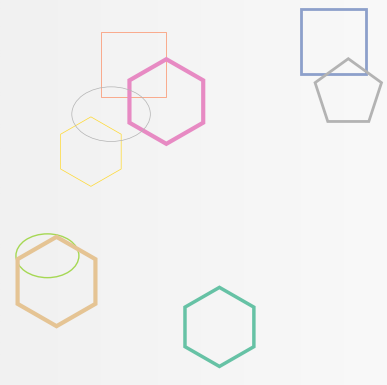[{"shape": "hexagon", "thickness": 2.5, "radius": 0.51, "center": [0.566, 0.151]}, {"shape": "square", "thickness": 0.5, "radius": 0.42, "center": [0.345, 0.833]}, {"shape": "square", "thickness": 2, "radius": 0.42, "center": [0.861, 0.893]}, {"shape": "hexagon", "thickness": 3, "radius": 0.55, "center": [0.429, 0.736]}, {"shape": "oval", "thickness": 1, "radius": 0.41, "center": [0.122, 0.336]}, {"shape": "hexagon", "thickness": 0.5, "radius": 0.45, "center": [0.235, 0.606]}, {"shape": "hexagon", "thickness": 3, "radius": 0.58, "center": [0.146, 0.269]}, {"shape": "oval", "thickness": 0.5, "radius": 0.51, "center": [0.287, 0.704]}, {"shape": "pentagon", "thickness": 2, "radius": 0.45, "center": [0.899, 0.757]}]